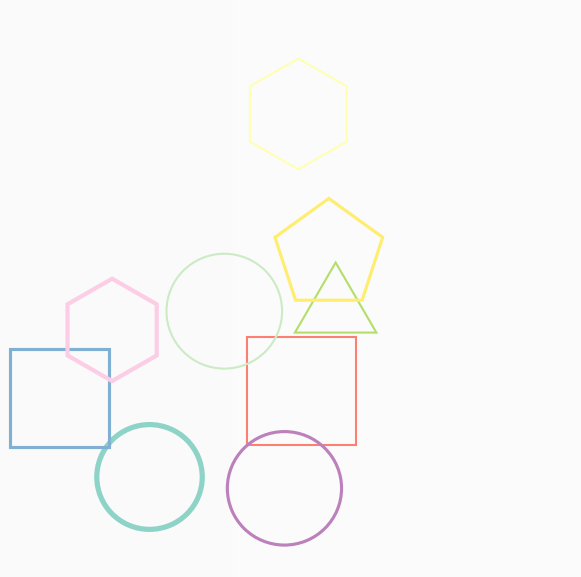[{"shape": "circle", "thickness": 2.5, "radius": 0.45, "center": [0.257, 0.173]}, {"shape": "hexagon", "thickness": 1, "radius": 0.48, "center": [0.513, 0.802]}, {"shape": "square", "thickness": 1, "radius": 0.47, "center": [0.519, 0.321]}, {"shape": "square", "thickness": 1.5, "radius": 0.42, "center": [0.103, 0.31]}, {"shape": "triangle", "thickness": 1, "radius": 0.4, "center": [0.577, 0.464]}, {"shape": "hexagon", "thickness": 2, "radius": 0.44, "center": [0.193, 0.428]}, {"shape": "circle", "thickness": 1.5, "radius": 0.49, "center": [0.489, 0.154]}, {"shape": "circle", "thickness": 1, "radius": 0.5, "center": [0.386, 0.46]}, {"shape": "pentagon", "thickness": 1.5, "radius": 0.49, "center": [0.566, 0.558]}]